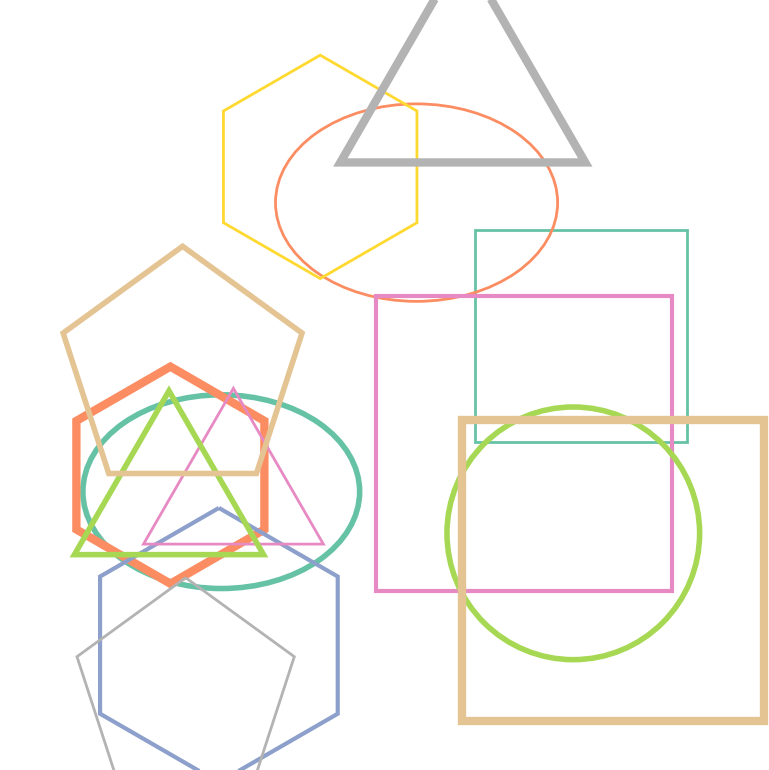[{"shape": "oval", "thickness": 2, "radius": 0.9, "center": [0.287, 0.361]}, {"shape": "square", "thickness": 1, "radius": 0.69, "center": [0.754, 0.564]}, {"shape": "oval", "thickness": 1, "radius": 0.92, "center": [0.541, 0.737]}, {"shape": "hexagon", "thickness": 3, "radius": 0.7, "center": [0.221, 0.383]}, {"shape": "hexagon", "thickness": 1.5, "radius": 0.89, "center": [0.284, 0.162]}, {"shape": "square", "thickness": 1.5, "radius": 0.96, "center": [0.681, 0.424]}, {"shape": "triangle", "thickness": 1, "radius": 0.67, "center": [0.303, 0.361]}, {"shape": "circle", "thickness": 2, "radius": 0.82, "center": [0.745, 0.307]}, {"shape": "triangle", "thickness": 2, "radius": 0.71, "center": [0.219, 0.351]}, {"shape": "hexagon", "thickness": 1, "radius": 0.73, "center": [0.416, 0.783]}, {"shape": "pentagon", "thickness": 2, "radius": 0.82, "center": [0.237, 0.517]}, {"shape": "square", "thickness": 3, "radius": 0.98, "center": [0.796, 0.259]}, {"shape": "pentagon", "thickness": 1, "radius": 0.74, "center": [0.241, 0.101]}, {"shape": "triangle", "thickness": 3, "radius": 0.92, "center": [0.601, 0.881]}]